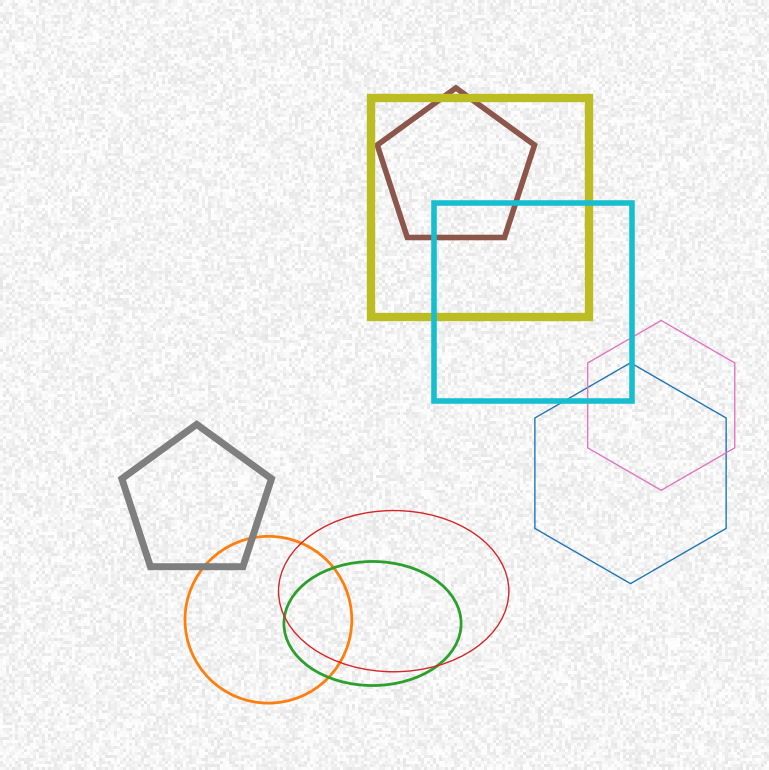[{"shape": "hexagon", "thickness": 0.5, "radius": 0.72, "center": [0.819, 0.385]}, {"shape": "circle", "thickness": 1, "radius": 0.54, "center": [0.349, 0.195]}, {"shape": "oval", "thickness": 1, "radius": 0.58, "center": [0.484, 0.19]}, {"shape": "oval", "thickness": 0.5, "radius": 0.75, "center": [0.511, 0.232]}, {"shape": "pentagon", "thickness": 2, "radius": 0.54, "center": [0.592, 0.778]}, {"shape": "hexagon", "thickness": 0.5, "radius": 0.55, "center": [0.859, 0.474]}, {"shape": "pentagon", "thickness": 2.5, "radius": 0.51, "center": [0.255, 0.347]}, {"shape": "square", "thickness": 3, "radius": 0.71, "center": [0.623, 0.73]}, {"shape": "square", "thickness": 2, "radius": 0.64, "center": [0.692, 0.608]}]